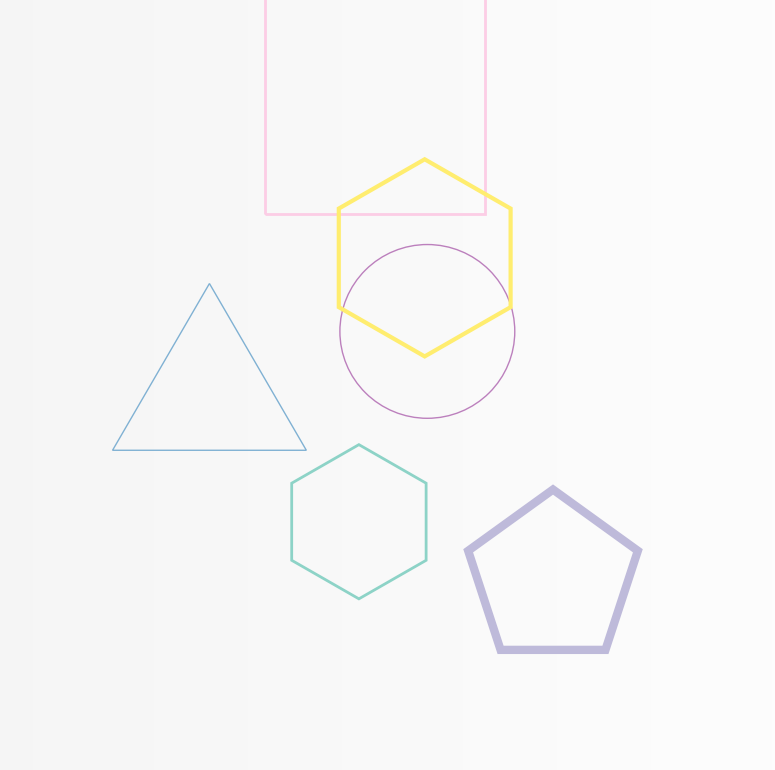[{"shape": "hexagon", "thickness": 1, "radius": 0.5, "center": [0.463, 0.322]}, {"shape": "pentagon", "thickness": 3, "radius": 0.58, "center": [0.714, 0.249]}, {"shape": "triangle", "thickness": 0.5, "radius": 0.72, "center": [0.27, 0.487]}, {"shape": "square", "thickness": 1, "radius": 0.71, "center": [0.484, 0.864]}, {"shape": "circle", "thickness": 0.5, "radius": 0.56, "center": [0.551, 0.57]}, {"shape": "hexagon", "thickness": 1.5, "radius": 0.64, "center": [0.548, 0.665]}]